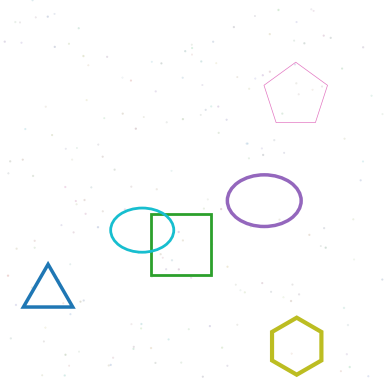[{"shape": "triangle", "thickness": 2.5, "radius": 0.37, "center": [0.125, 0.24]}, {"shape": "square", "thickness": 2, "radius": 0.39, "center": [0.47, 0.365]}, {"shape": "oval", "thickness": 2.5, "radius": 0.48, "center": [0.686, 0.479]}, {"shape": "pentagon", "thickness": 0.5, "radius": 0.43, "center": [0.768, 0.752]}, {"shape": "hexagon", "thickness": 3, "radius": 0.37, "center": [0.771, 0.101]}, {"shape": "oval", "thickness": 2, "radius": 0.41, "center": [0.369, 0.402]}]